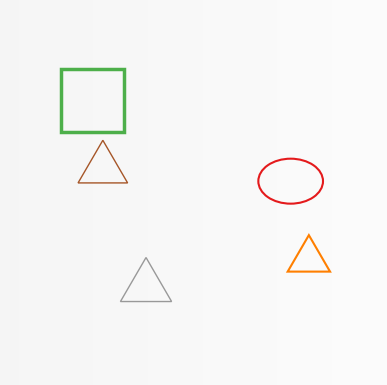[{"shape": "oval", "thickness": 1.5, "radius": 0.42, "center": [0.75, 0.529]}, {"shape": "square", "thickness": 2.5, "radius": 0.41, "center": [0.239, 0.739]}, {"shape": "triangle", "thickness": 1.5, "radius": 0.32, "center": [0.797, 0.326]}, {"shape": "triangle", "thickness": 1, "radius": 0.37, "center": [0.265, 0.562]}, {"shape": "triangle", "thickness": 1, "radius": 0.38, "center": [0.377, 0.255]}]